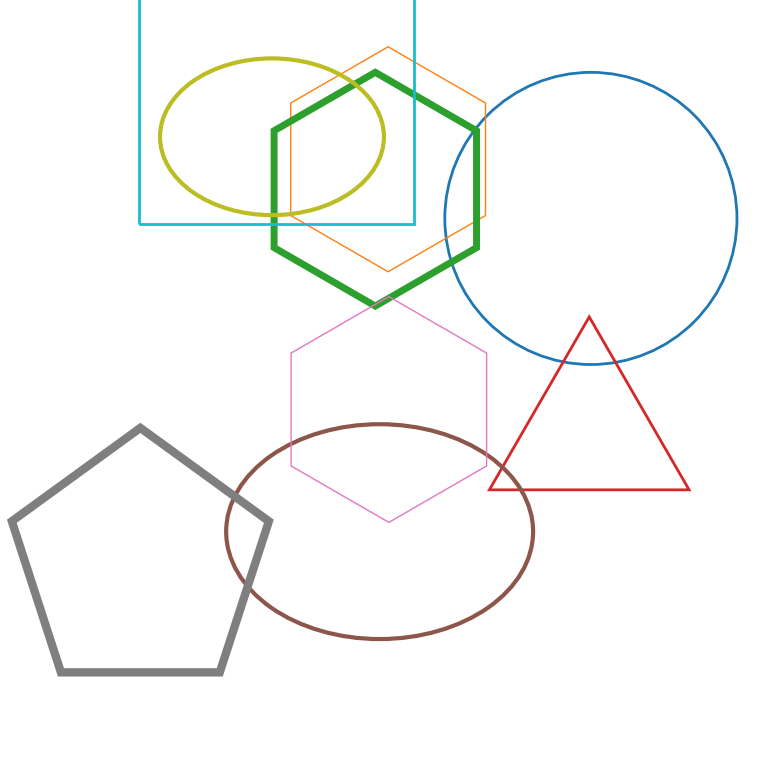[{"shape": "circle", "thickness": 1, "radius": 0.95, "center": [0.767, 0.716]}, {"shape": "hexagon", "thickness": 0.5, "radius": 0.73, "center": [0.504, 0.793]}, {"shape": "hexagon", "thickness": 2.5, "radius": 0.76, "center": [0.487, 0.754]}, {"shape": "triangle", "thickness": 1, "radius": 0.75, "center": [0.765, 0.439]}, {"shape": "oval", "thickness": 1.5, "radius": 1.0, "center": [0.493, 0.31]}, {"shape": "hexagon", "thickness": 0.5, "radius": 0.73, "center": [0.505, 0.468]}, {"shape": "pentagon", "thickness": 3, "radius": 0.88, "center": [0.182, 0.269]}, {"shape": "oval", "thickness": 1.5, "radius": 0.73, "center": [0.353, 0.822]}, {"shape": "square", "thickness": 1, "radius": 0.89, "center": [0.359, 0.887]}]